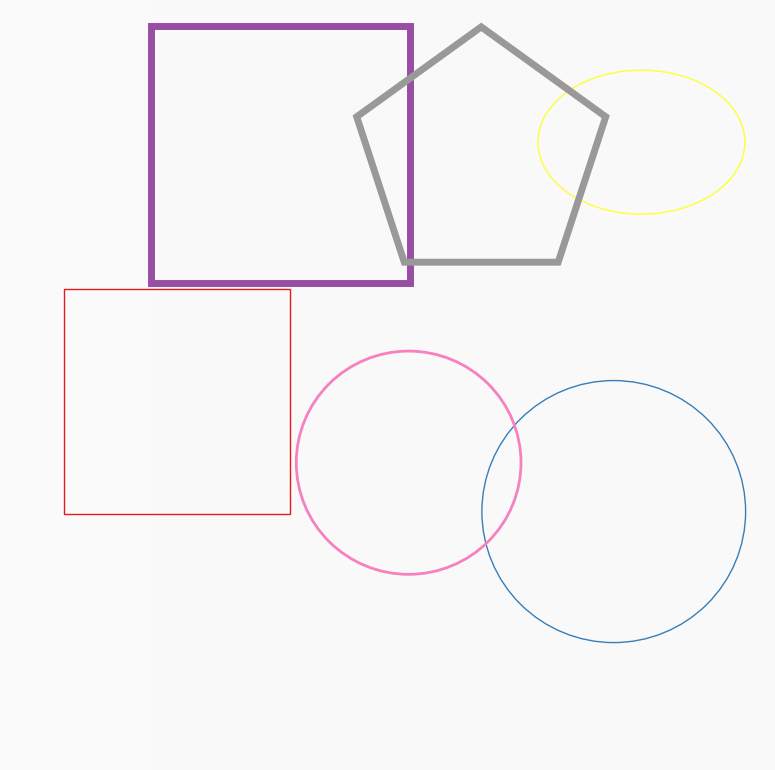[{"shape": "square", "thickness": 0.5, "radius": 0.73, "center": [0.229, 0.478]}, {"shape": "circle", "thickness": 0.5, "radius": 0.85, "center": [0.792, 0.336]}, {"shape": "square", "thickness": 2.5, "radius": 0.84, "center": [0.362, 0.8]}, {"shape": "oval", "thickness": 0.5, "radius": 0.67, "center": [0.828, 0.815]}, {"shape": "circle", "thickness": 1, "radius": 0.72, "center": [0.527, 0.399]}, {"shape": "pentagon", "thickness": 2.5, "radius": 0.84, "center": [0.621, 0.796]}]